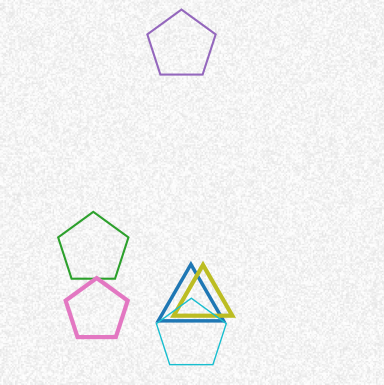[{"shape": "triangle", "thickness": 2.5, "radius": 0.49, "center": [0.496, 0.216]}, {"shape": "pentagon", "thickness": 1.5, "radius": 0.48, "center": [0.242, 0.354]}, {"shape": "pentagon", "thickness": 1.5, "radius": 0.47, "center": [0.471, 0.882]}, {"shape": "pentagon", "thickness": 3, "radius": 0.42, "center": [0.251, 0.193]}, {"shape": "triangle", "thickness": 3, "radius": 0.44, "center": [0.527, 0.224]}, {"shape": "pentagon", "thickness": 1, "radius": 0.48, "center": [0.497, 0.13]}]